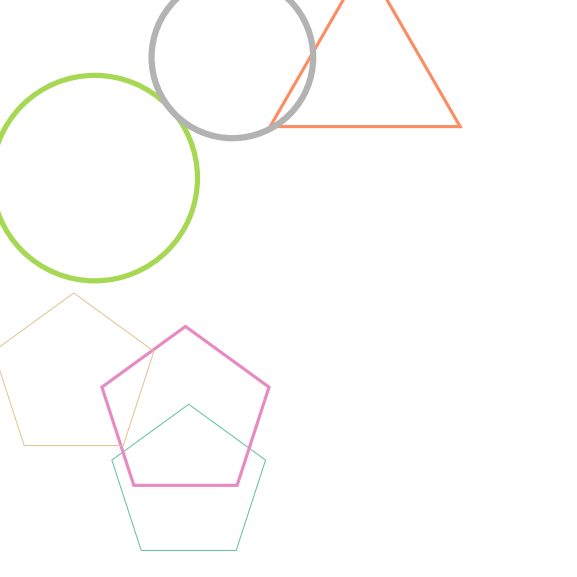[{"shape": "pentagon", "thickness": 0.5, "radius": 0.7, "center": [0.327, 0.159]}, {"shape": "triangle", "thickness": 1.5, "radius": 0.95, "center": [0.632, 0.875]}, {"shape": "pentagon", "thickness": 1.5, "radius": 0.76, "center": [0.321, 0.282]}, {"shape": "circle", "thickness": 2.5, "radius": 0.89, "center": [0.164, 0.691]}, {"shape": "pentagon", "thickness": 0.5, "radius": 0.73, "center": [0.128, 0.346]}, {"shape": "circle", "thickness": 3, "radius": 0.7, "center": [0.402, 0.9]}]